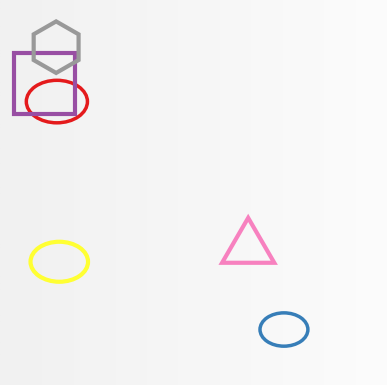[{"shape": "oval", "thickness": 2.5, "radius": 0.39, "center": [0.147, 0.736]}, {"shape": "oval", "thickness": 2.5, "radius": 0.31, "center": [0.733, 0.144]}, {"shape": "square", "thickness": 3, "radius": 0.4, "center": [0.115, 0.784]}, {"shape": "oval", "thickness": 3, "radius": 0.37, "center": [0.153, 0.32]}, {"shape": "triangle", "thickness": 3, "radius": 0.39, "center": [0.64, 0.356]}, {"shape": "hexagon", "thickness": 3, "radius": 0.33, "center": [0.145, 0.877]}]